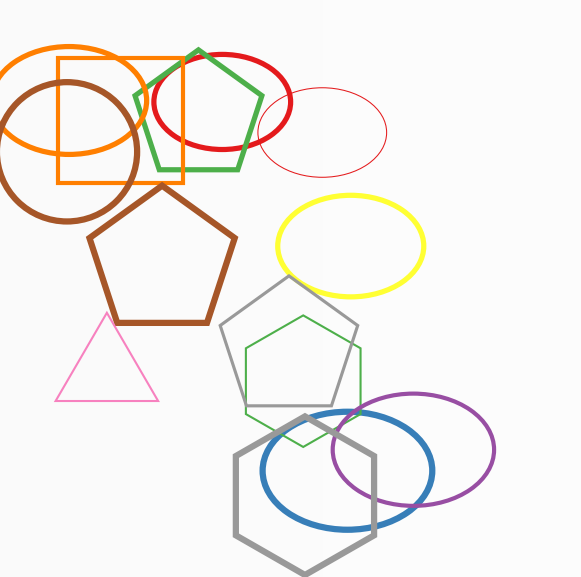[{"shape": "oval", "thickness": 0.5, "radius": 0.55, "center": [0.554, 0.77]}, {"shape": "oval", "thickness": 2.5, "radius": 0.59, "center": [0.382, 0.823]}, {"shape": "oval", "thickness": 3, "radius": 0.73, "center": [0.598, 0.184]}, {"shape": "pentagon", "thickness": 2.5, "radius": 0.57, "center": [0.341, 0.798]}, {"shape": "hexagon", "thickness": 1, "radius": 0.57, "center": [0.522, 0.339]}, {"shape": "oval", "thickness": 2, "radius": 0.69, "center": [0.711, 0.22]}, {"shape": "oval", "thickness": 2.5, "radius": 0.67, "center": [0.119, 0.825]}, {"shape": "square", "thickness": 2, "radius": 0.54, "center": [0.207, 0.79]}, {"shape": "oval", "thickness": 2.5, "radius": 0.63, "center": [0.603, 0.573]}, {"shape": "circle", "thickness": 3, "radius": 0.6, "center": [0.115, 0.736]}, {"shape": "pentagon", "thickness": 3, "radius": 0.66, "center": [0.279, 0.546]}, {"shape": "triangle", "thickness": 1, "radius": 0.51, "center": [0.184, 0.356]}, {"shape": "hexagon", "thickness": 3, "radius": 0.69, "center": [0.525, 0.141]}, {"shape": "pentagon", "thickness": 1.5, "radius": 0.62, "center": [0.497, 0.397]}]